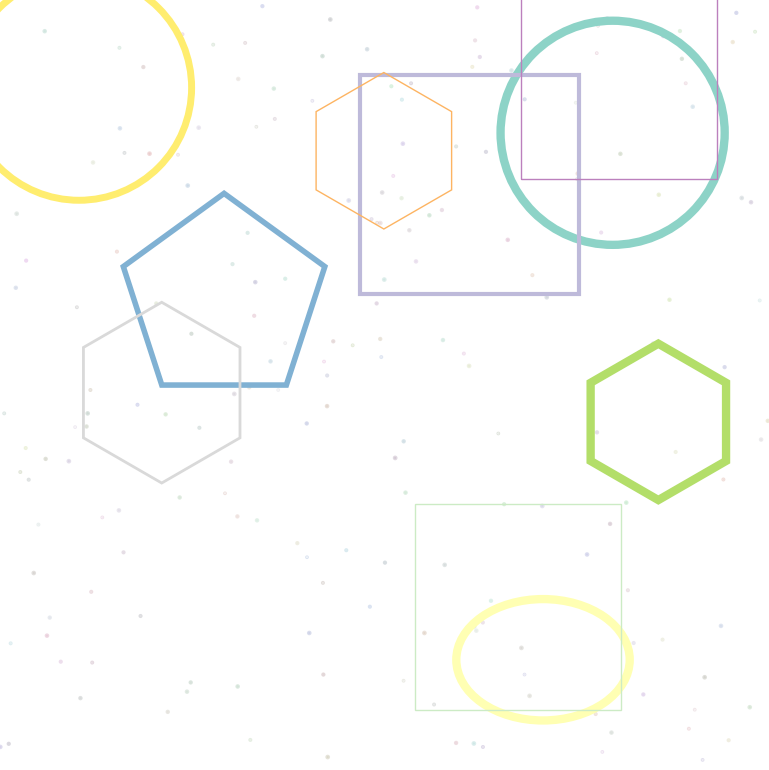[{"shape": "circle", "thickness": 3, "radius": 0.73, "center": [0.796, 0.828]}, {"shape": "oval", "thickness": 3, "radius": 0.56, "center": [0.705, 0.143]}, {"shape": "square", "thickness": 1.5, "radius": 0.71, "center": [0.61, 0.76]}, {"shape": "pentagon", "thickness": 2, "radius": 0.69, "center": [0.291, 0.611]}, {"shape": "hexagon", "thickness": 0.5, "radius": 0.51, "center": [0.499, 0.804]}, {"shape": "hexagon", "thickness": 3, "radius": 0.51, "center": [0.855, 0.452]}, {"shape": "hexagon", "thickness": 1, "radius": 0.59, "center": [0.21, 0.49]}, {"shape": "square", "thickness": 0.5, "radius": 0.64, "center": [0.804, 0.894]}, {"shape": "square", "thickness": 0.5, "radius": 0.67, "center": [0.673, 0.212]}, {"shape": "circle", "thickness": 2.5, "radius": 0.73, "center": [0.103, 0.886]}]